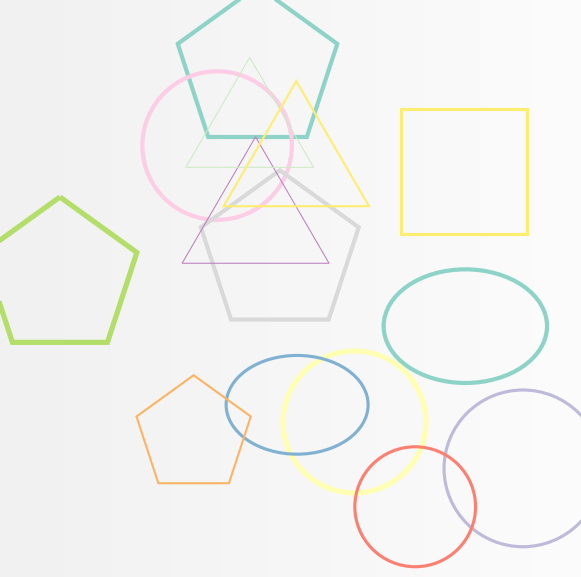[{"shape": "oval", "thickness": 2, "radius": 0.7, "center": [0.801, 0.434]}, {"shape": "pentagon", "thickness": 2, "radius": 0.72, "center": [0.443, 0.879]}, {"shape": "circle", "thickness": 2.5, "radius": 0.61, "center": [0.61, 0.268]}, {"shape": "circle", "thickness": 1.5, "radius": 0.68, "center": [0.9, 0.188]}, {"shape": "circle", "thickness": 1.5, "radius": 0.52, "center": [0.714, 0.122]}, {"shape": "oval", "thickness": 1.5, "radius": 0.61, "center": [0.511, 0.298]}, {"shape": "pentagon", "thickness": 1, "radius": 0.52, "center": [0.333, 0.246]}, {"shape": "pentagon", "thickness": 2.5, "radius": 0.7, "center": [0.103, 0.519]}, {"shape": "circle", "thickness": 2, "radius": 0.64, "center": [0.374, 0.747]}, {"shape": "pentagon", "thickness": 2, "radius": 0.71, "center": [0.481, 0.561]}, {"shape": "triangle", "thickness": 0.5, "radius": 0.73, "center": [0.44, 0.616]}, {"shape": "triangle", "thickness": 0.5, "radius": 0.63, "center": [0.43, 0.773]}, {"shape": "triangle", "thickness": 1, "radius": 0.72, "center": [0.51, 0.714]}, {"shape": "square", "thickness": 1.5, "radius": 0.54, "center": [0.798, 0.702]}]